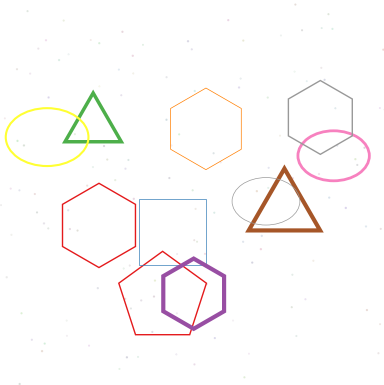[{"shape": "hexagon", "thickness": 1, "radius": 0.55, "center": [0.257, 0.414]}, {"shape": "pentagon", "thickness": 1, "radius": 0.6, "center": [0.422, 0.227]}, {"shape": "square", "thickness": 0.5, "radius": 0.43, "center": [0.448, 0.397]}, {"shape": "triangle", "thickness": 2.5, "radius": 0.42, "center": [0.242, 0.674]}, {"shape": "hexagon", "thickness": 3, "radius": 0.46, "center": [0.503, 0.237]}, {"shape": "hexagon", "thickness": 0.5, "radius": 0.53, "center": [0.535, 0.665]}, {"shape": "oval", "thickness": 1.5, "radius": 0.54, "center": [0.122, 0.644]}, {"shape": "triangle", "thickness": 3, "radius": 0.54, "center": [0.739, 0.455]}, {"shape": "oval", "thickness": 2, "radius": 0.46, "center": [0.867, 0.595]}, {"shape": "hexagon", "thickness": 1, "radius": 0.48, "center": [0.832, 0.695]}, {"shape": "oval", "thickness": 0.5, "radius": 0.44, "center": [0.691, 0.477]}]